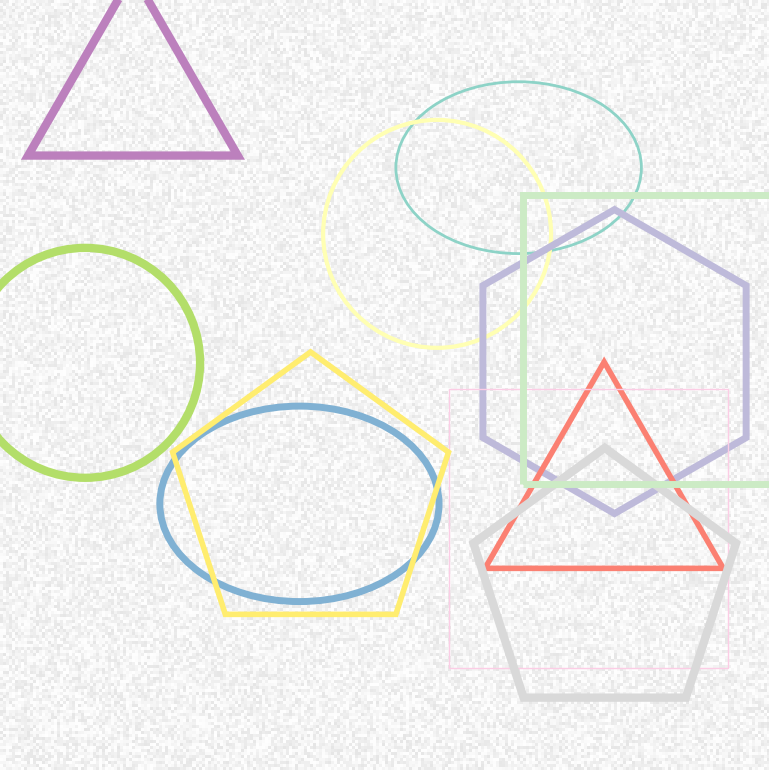[{"shape": "oval", "thickness": 1, "radius": 0.8, "center": [0.674, 0.782]}, {"shape": "circle", "thickness": 1.5, "radius": 0.74, "center": [0.568, 0.696]}, {"shape": "hexagon", "thickness": 2.5, "radius": 0.99, "center": [0.798, 0.53]}, {"shape": "triangle", "thickness": 2, "radius": 0.89, "center": [0.785, 0.351]}, {"shape": "oval", "thickness": 2.5, "radius": 0.91, "center": [0.389, 0.346]}, {"shape": "circle", "thickness": 3, "radius": 0.75, "center": [0.111, 0.529]}, {"shape": "square", "thickness": 0.5, "radius": 0.91, "center": [0.764, 0.314]}, {"shape": "pentagon", "thickness": 3, "radius": 0.9, "center": [0.785, 0.239]}, {"shape": "triangle", "thickness": 3, "radius": 0.79, "center": [0.173, 0.877]}, {"shape": "square", "thickness": 2.5, "radius": 0.94, "center": [0.867, 0.559]}, {"shape": "pentagon", "thickness": 2, "radius": 0.94, "center": [0.403, 0.355]}]